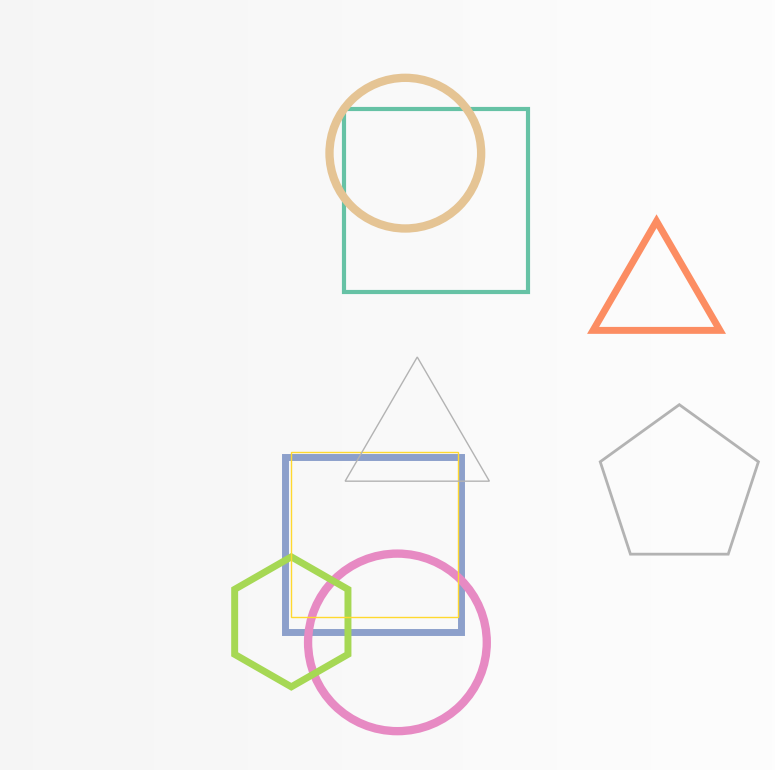[{"shape": "square", "thickness": 1.5, "radius": 0.59, "center": [0.563, 0.74]}, {"shape": "triangle", "thickness": 2.5, "radius": 0.47, "center": [0.847, 0.618]}, {"shape": "square", "thickness": 2.5, "radius": 0.57, "center": [0.481, 0.293]}, {"shape": "circle", "thickness": 3, "radius": 0.58, "center": [0.513, 0.166]}, {"shape": "hexagon", "thickness": 2.5, "radius": 0.42, "center": [0.376, 0.192]}, {"shape": "square", "thickness": 0.5, "radius": 0.54, "center": [0.483, 0.306]}, {"shape": "circle", "thickness": 3, "radius": 0.49, "center": [0.523, 0.801]}, {"shape": "pentagon", "thickness": 1, "radius": 0.54, "center": [0.877, 0.367]}, {"shape": "triangle", "thickness": 0.5, "radius": 0.54, "center": [0.538, 0.429]}]